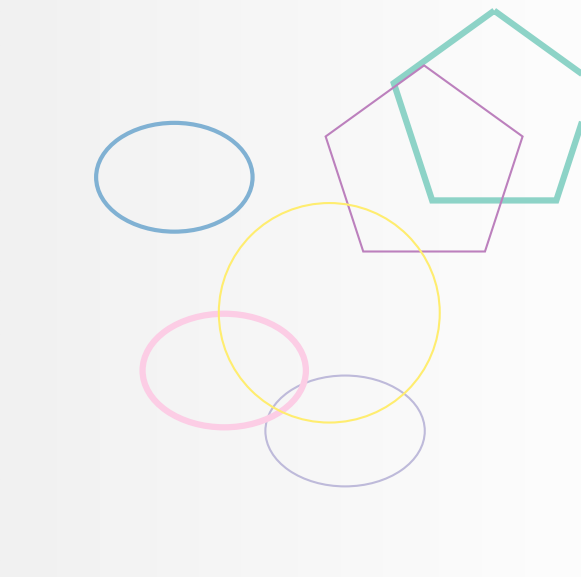[{"shape": "pentagon", "thickness": 3, "radius": 0.91, "center": [0.85, 0.799]}, {"shape": "oval", "thickness": 1, "radius": 0.69, "center": [0.594, 0.253]}, {"shape": "oval", "thickness": 2, "radius": 0.67, "center": [0.3, 0.692]}, {"shape": "oval", "thickness": 3, "radius": 0.7, "center": [0.386, 0.358]}, {"shape": "pentagon", "thickness": 1, "radius": 0.89, "center": [0.73, 0.708]}, {"shape": "circle", "thickness": 1, "radius": 0.95, "center": [0.567, 0.458]}]